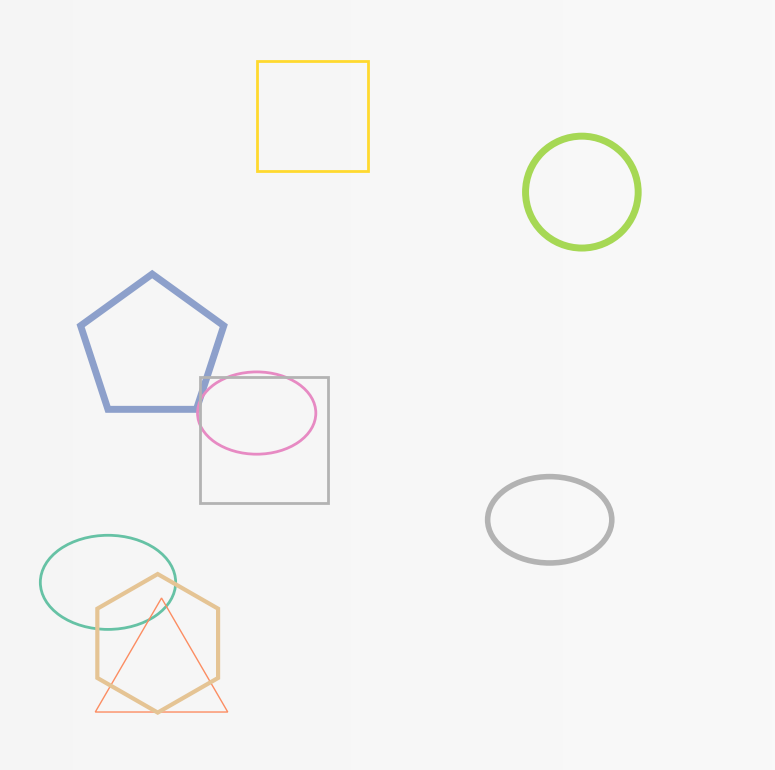[{"shape": "oval", "thickness": 1, "radius": 0.44, "center": [0.139, 0.244]}, {"shape": "triangle", "thickness": 0.5, "radius": 0.49, "center": [0.208, 0.125]}, {"shape": "pentagon", "thickness": 2.5, "radius": 0.49, "center": [0.196, 0.547]}, {"shape": "oval", "thickness": 1, "radius": 0.38, "center": [0.331, 0.464]}, {"shape": "circle", "thickness": 2.5, "radius": 0.36, "center": [0.751, 0.751]}, {"shape": "square", "thickness": 1, "radius": 0.36, "center": [0.403, 0.849]}, {"shape": "hexagon", "thickness": 1.5, "radius": 0.45, "center": [0.204, 0.165]}, {"shape": "square", "thickness": 1, "radius": 0.41, "center": [0.341, 0.429]}, {"shape": "oval", "thickness": 2, "radius": 0.4, "center": [0.709, 0.325]}]